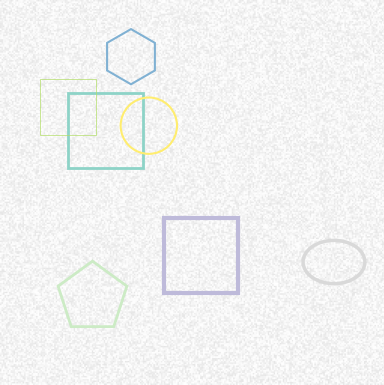[{"shape": "square", "thickness": 2, "radius": 0.49, "center": [0.273, 0.662]}, {"shape": "square", "thickness": 3, "radius": 0.48, "center": [0.522, 0.336]}, {"shape": "hexagon", "thickness": 1.5, "radius": 0.36, "center": [0.34, 0.853]}, {"shape": "square", "thickness": 0.5, "radius": 0.37, "center": [0.177, 0.722]}, {"shape": "oval", "thickness": 2.5, "radius": 0.4, "center": [0.868, 0.319]}, {"shape": "pentagon", "thickness": 2, "radius": 0.47, "center": [0.24, 0.228]}, {"shape": "circle", "thickness": 1.5, "radius": 0.37, "center": [0.387, 0.674]}]